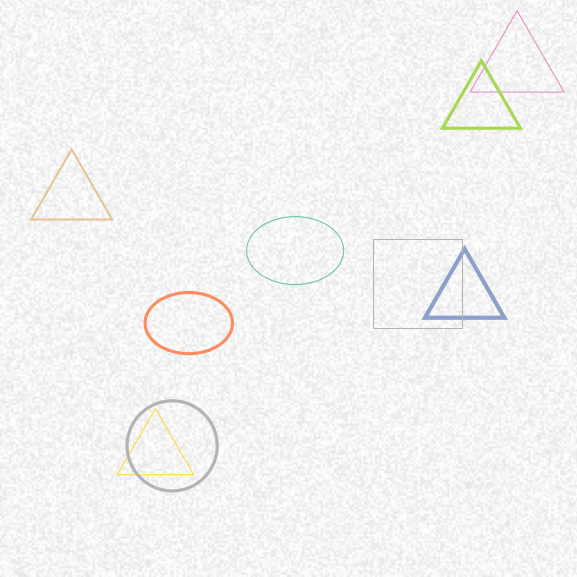[{"shape": "oval", "thickness": 0.5, "radius": 0.42, "center": [0.511, 0.565]}, {"shape": "oval", "thickness": 1.5, "radius": 0.38, "center": [0.327, 0.44]}, {"shape": "triangle", "thickness": 2, "radius": 0.4, "center": [0.805, 0.489]}, {"shape": "triangle", "thickness": 0.5, "radius": 0.47, "center": [0.895, 0.887]}, {"shape": "triangle", "thickness": 1.5, "radius": 0.39, "center": [0.834, 0.816]}, {"shape": "triangle", "thickness": 0.5, "radius": 0.38, "center": [0.269, 0.215]}, {"shape": "triangle", "thickness": 1, "radius": 0.4, "center": [0.124, 0.66]}, {"shape": "circle", "thickness": 1.5, "radius": 0.39, "center": [0.298, 0.227]}, {"shape": "square", "thickness": 0.5, "radius": 0.38, "center": [0.723, 0.508]}]